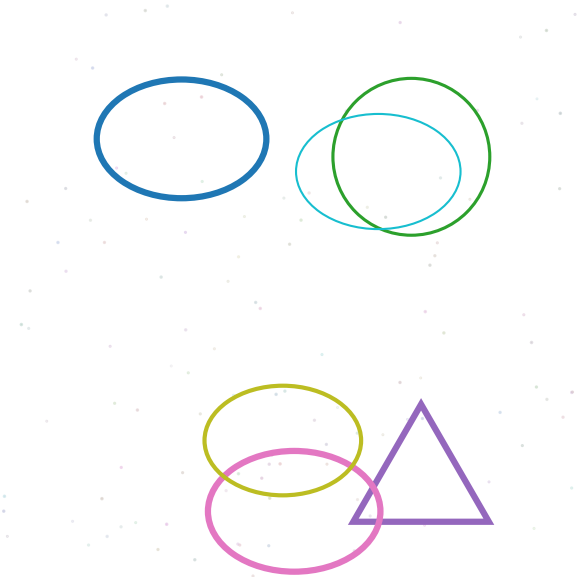[{"shape": "oval", "thickness": 3, "radius": 0.73, "center": [0.314, 0.759]}, {"shape": "circle", "thickness": 1.5, "radius": 0.68, "center": [0.712, 0.728]}, {"shape": "triangle", "thickness": 3, "radius": 0.68, "center": [0.729, 0.163]}, {"shape": "oval", "thickness": 3, "radius": 0.75, "center": [0.509, 0.114]}, {"shape": "oval", "thickness": 2, "radius": 0.68, "center": [0.49, 0.236]}, {"shape": "oval", "thickness": 1, "radius": 0.71, "center": [0.655, 0.702]}]